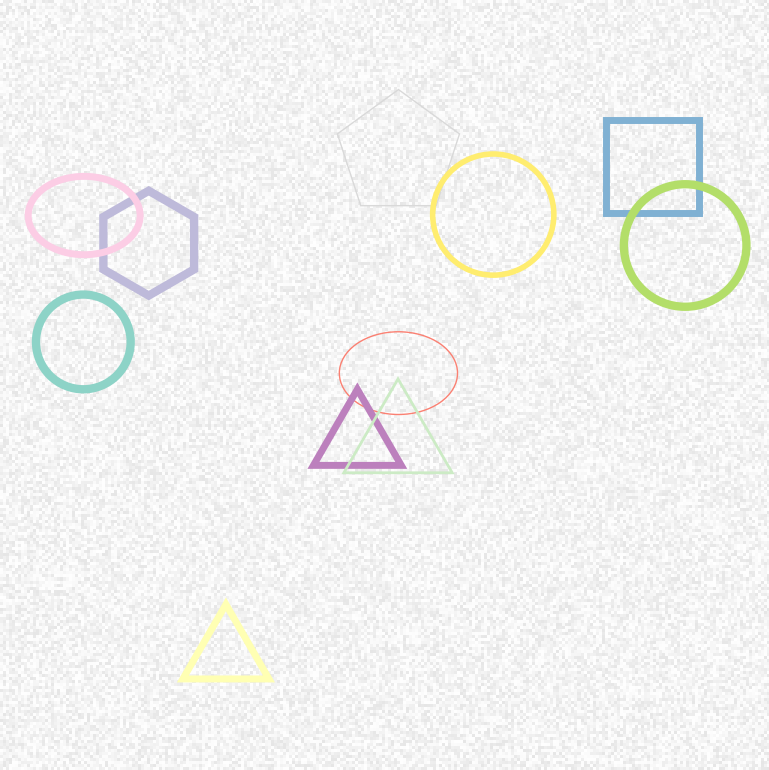[{"shape": "circle", "thickness": 3, "radius": 0.31, "center": [0.108, 0.556]}, {"shape": "triangle", "thickness": 2.5, "radius": 0.32, "center": [0.293, 0.151]}, {"shape": "hexagon", "thickness": 3, "radius": 0.34, "center": [0.193, 0.684]}, {"shape": "oval", "thickness": 0.5, "radius": 0.38, "center": [0.517, 0.515]}, {"shape": "square", "thickness": 2.5, "radius": 0.3, "center": [0.847, 0.784]}, {"shape": "circle", "thickness": 3, "radius": 0.4, "center": [0.89, 0.681]}, {"shape": "oval", "thickness": 2.5, "radius": 0.36, "center": [0.109, 0.72]}, {"shape": "pentagon", "thickness": 0.5, "radius": 0.42, "center": [0.517, 0.8]}, {"shape": "triangle", "thickness": 2.5, "radius": 0.33, "center": [0.464, 0.429]}, {"shape": "triangle", "thickness": 1, "radius": 0.41, "center": [0.517, 0.427]}, {"shape": "circle", "thickness": 2, "radius": 0.39, "center": [0.641, 0.721]}]